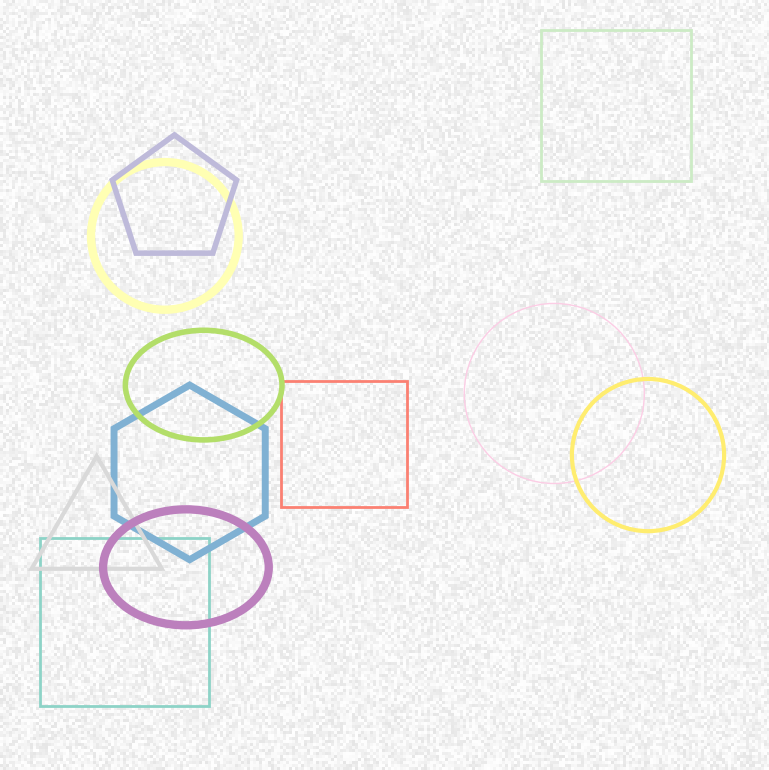[{"shape": "square", "thickness": 1, "radius": 0.55, "center": [0.162, 0.192]}, {"shape": "circle", "thickness": 3, "radius": 0.48, "center": [0.214, 0.694]}, {"shape": "pentagon", "thickness": 2, "radius": 0.42, "center": [0.227, 0.74]}, {"shape": "square", "thickness": 1, "radius": 0.41, "center": [0.447, 0.424]}, {"shape": "hexagon", "thickness": 2.5, "radius": 0.57, "center": [0.246, 0.387]}, {"shape": "oval", "thickness": 2, "radius": 0.51, "center": [0.265, 0.5]}, {"shape": "circle", "thickness": 0.5, "radius": 0.58, "center": [0.72, 0.489]}, {"shape": "triangle", "thickness": 1.5, "radius": 0.49, "center": [0.126, 0.31]}, {"shape": "oval", "thickness": 3, "radius": 0.54, "center": [0.241, 0.263]}, {"shape": "square", "thickness": 1, "radius": 0.49, "center": [0.8, 0.863]}, {"shape": "circle", "thickness": 1.5, "radius": 0.49, "center": [0.842, 0.409]}]